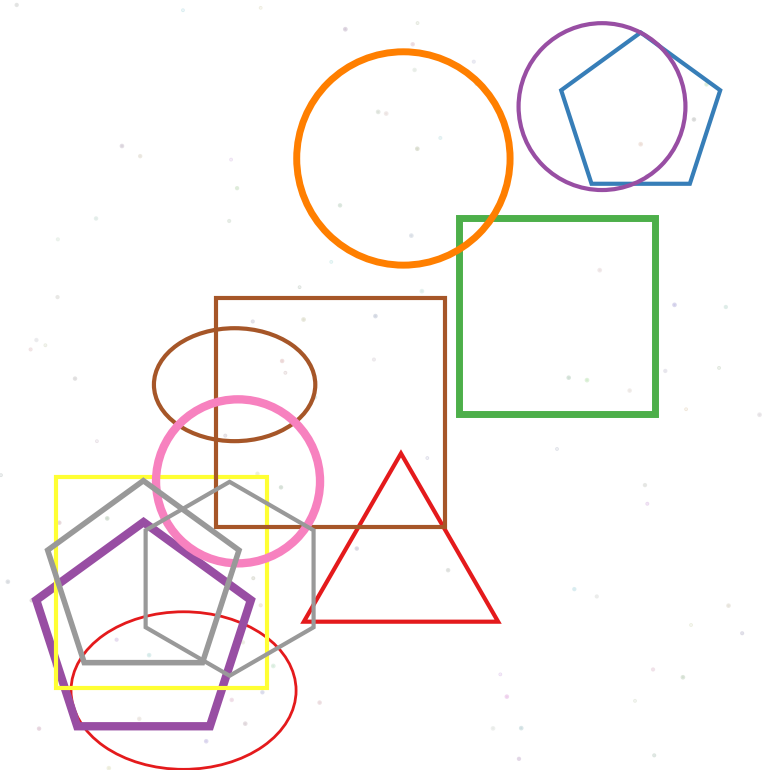[{"shape": "oval", "thickness": 1, "radius": 0.73, "center": [0.238, 0.103]}, {"shape": "triangle", "thickness": 1.5, "radius": 0.73, "center": [0.521, 0.265]}, {"shape": "pentagon", "thickness": 1.5, "radius": 0.54, "center": [0.832, 0.849]}, {"shape": "square", "thickness": 2.5, "radius": 0.64, "center": [0.723, 0.59]}, {"shape": "circle", "thickness": 1.5, "radius": 0.54, "center": [0.782, 0.862]}, {"shape": "pentagon", "thickness": 3, "radius": 0.73, "center": [0.186, 0.175]}, {"shape": "circle", "thickness": 2.5, "radius": 0.69, "center": [0.524, 0.794]}, {"shape": "square", "thickness": 1.5, "radius": 0.69, "center": [0.209, 0.243]}, {"shape": "oval", "thickness": 1.5, "radius": 0.52, "center": [0.305, 0.5]}, {"shape": "square", "thickness": 1.5, "radius": 0.74, "center": [0.429, 0.465]}, {"shape": "circle", "thickness": 3, "radius": 0.53, "center": [0.309, 0.375]}, {"shape": "hexagon", "thickness": 1.5, "radius": 0.63, "center": [0.298, 0.248]}, {"shape": "pentagon", "thickness": 2, "radius": 0.65, "center": [0.186, 0.245]}]